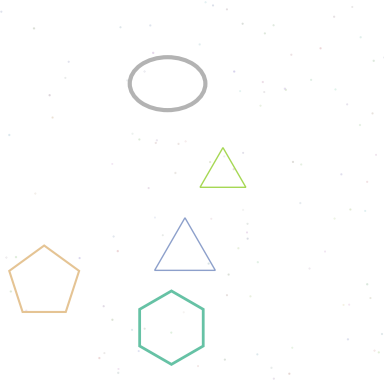[{"shape": "hexagon", "thickness": 2, "radius": 0.48, "center": [0.445, 0.149]}, {"shape": "triangle", "thickness": 1, "radius": 0.46, "center": [0.48, 0.343]}, {"shape": "triangle", "thickness": 1, "radius": 0.34, "center": [0.579, 0.548]}, {"shape": "pentagon", "thickness": 1.5, "radius": 0.48, "center": [0.115, 0.267]}, {"shape": "oval", "thickness": 3, "radius": 0.49, "center": [0.435, 0.783]}]